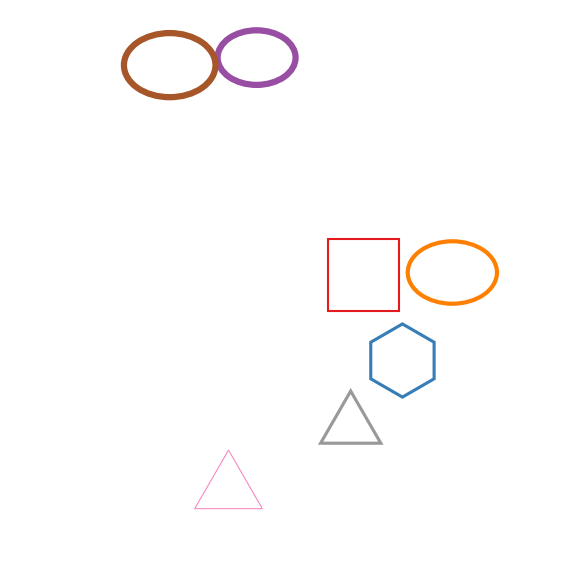[{"shape": "square", "thickness": 1, "radius": 0.31, "center": [0.629, 0.523]}, {"shape": "hexagon", "thickness": 1.5, "radius": 0.32, "center": [0.697, 0.375]}, {"shape": "oval", "thickness": 3, "radius": 0.34, "center": [0.444, 0.899]}, {"shape": "oval", "thickness": 2, "radius": 0.39, "center": [0.783, 0.527]}, {"shape": "oval", "thickness": 3, "radius": 0.4, "center": [0.294, 0.886]}, {"shape": "triangle", "thickness": 0.5, "radius": 0.34, "center": [0.396, 0.152]}, {"shape": "triangle", "thickness": 1.5, "radius": 0.3, "center": [0.607, 0.262]}]